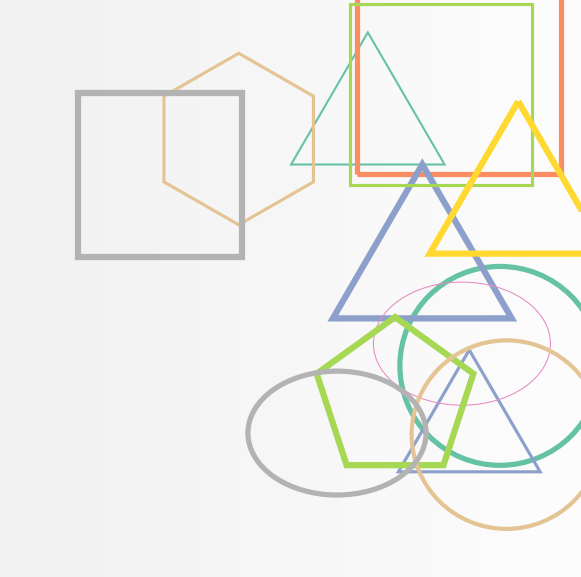[{"shape": "triangle", "thickness": 1, "radius": 0.76, "center": [0.633, 0.791]}, {"shape": "circle", "thickness": 2.5, "radius": 0.86, "center": [0.86, 0.366]}, {"shape": "square", "thickness": 2.5, "radius": 0.88, "center": [0.79, 0.873]}, {"shape": "triangle", "thickness": 1.5, "radius": 0.7, "center": [0.807, 0.253]}, {"shape": "triangle", "thickness": 3, "radius": 0.89, "center": [0.727, 0.537]}, {"shape": "oval", "thickness": 0.5, "radius": 0.76, "center": [0.795, 0.404]}, {"shape": "pentagon", "thickness": 3, "radius": 0.71, "center": [0.68, 0.308]}, {"shape": "square", "thickness": 1.5, "radius": 0.78, "center": [0.759, 0.835]}, {"shape": "triangle", "thickness": 3, "radius": 0.88, "center": [0.892, 0.648]}, {"shape": "hexagon", "thickness": 1.5, "radius": 0.74, "center": [0.411, 0.758]}, {"shape": "circle", "thickness": 2, "radius": 0.82, "center": [0.871, 0.247]}, {"shape": "square", "thickness": 3, "radius": 0.71, "center": [0.275, 0.696]}, {"shape": "oval", "thickness": 2.5, "radius": 0.77, "center": [0.58, 0.249]}]